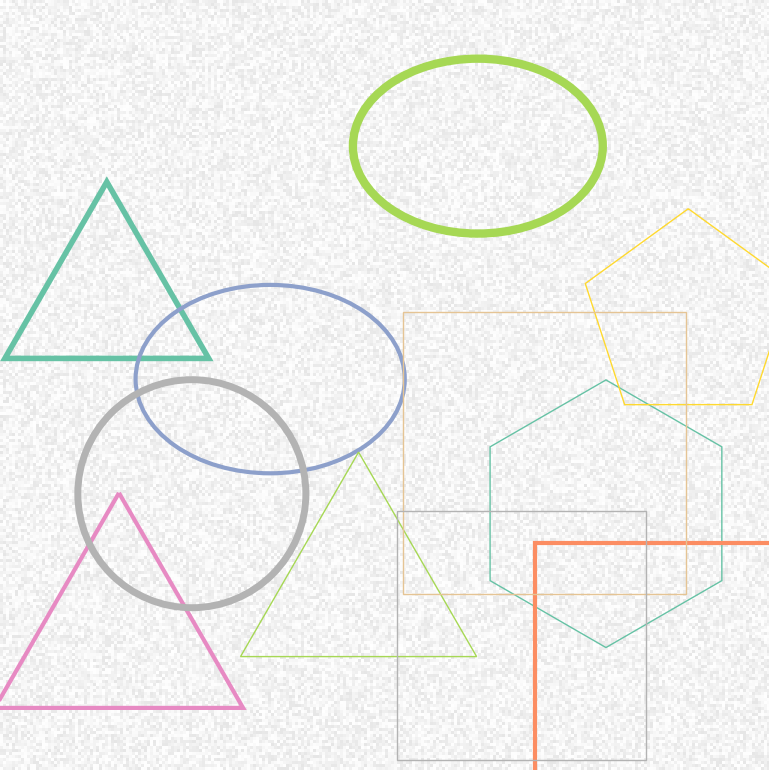[{"shape": "hexagon", "thickness": 0.5, "radius": 0.87, "center": [0.787, 0.333]}, {"shape": "triangle", "thickness": 2, "radius": 0.76, "center": [0.139, 0.611]}, {"shape": "square", "thickness": 1.5, "radius": 0.85, "center": [0.865, 0.124]}, {"shape": "oval", "thickness": 1.5, "radius": 0.87, "center": [0.351, 0.508]}, {"shape": "triangle", "thickness": 1.5, "radius": 0.93, "center": [0.154, 0.174]}, {"shape": "triangle", "thickness": 0.5, "radius": 0.89, "center": [0.466, 0.236]}, {"shape": "oval", "thickness": 3, "radius": 0.81, "center": [0.621, 0.81]}, {"shape": "pentagon", "thickness": 0.5, "radius": 0.7, "center": [0.894, 0.588]}, {"shape": "square", "thickness": 0.5, "radius": 0.92, "center": [0.707, 0.412]}, {"shape": "square", "thickness": 0.5, "radius": 0.81, "center": [0.677, 0.175]}, {"shape": "circle", "thickness": 2.5, "radius": 0.74, "center": [0.249, 0.359]}]